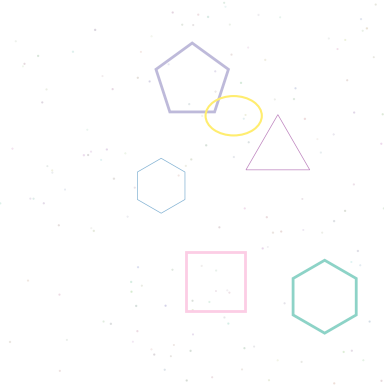[{"shape": "hexagon", "thickness": 2, "radius": 0.47, "center": [0.843, 0.229]}, {"shape": "pentagon", "thickness": 2, "radius": 0.49, "center": [0.499, 0.789]}, {"shape": "hexagon", "thickness": 0.5, "radius": 0.36, "center": [0.419, 0.518]}, {"shape": "square", "thickness": 2, "radius": 0.38, "center": [0.559, 0.269]}, {"shape": "triangle", "thickness": 0.5, "radius": 0.48, "center": [0.722, 0.607]}, {"shape": "oval", "thickness": 1.5, "radius": 0.37, "center": [0.607, 0.699]}]